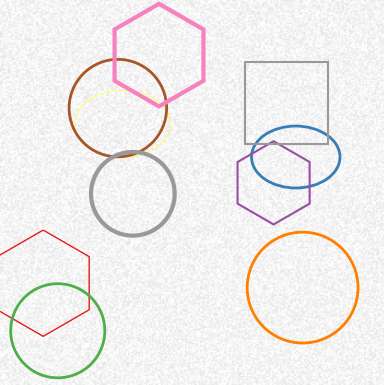[{"shape": "hexagon", "thickness": 1, "radius": 0.69, "center": [0.112, 0.264]}, {"shape": "oval", "thickness": 2, "radius": 0.57, "center": [0.768, 0.592]}, {"shape": "circle", "thickness": 2, "radius": 0.61, "center": [0.15, 0.141]}, {"shape": "hexagon", "thickness": 1.5, "radius": 0.54, "center": [0.711, 0.525]}, {"shape": "circle", "thickness": 2, "radius": 0.72, "center": [0.786, 0.253]}, {"shape": "oval", "thickness": 0.5, "radius": 0.62, "center": [0.319, 0.679]}, {"shape": "circle", "thickness": 2, "radius": 0.63, "center": [0.306, 0.719]}, {"shape": "hexagon", "thickness": 3, "radius": 0.67, "center": [0.413, 0.857]}, {"shape": "circle", "thickness": 3, "radius": 0.54, "center": [0.345, 0.497]}, {"shape": "square", "thickness": 1.5, "radius": 0.53, "center": [0.744, 0.731]}]